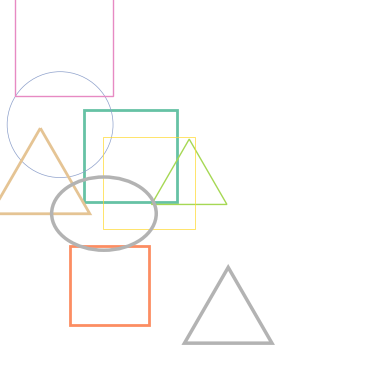[{"shape": "square", "thickness": 2, "radius": 0.6, "center": [0.339, 0.595]}, {"shape": "square", "thickness": 2, "radius": 0.52, "center": [0.285, 0.259]}, {"shape": "circle", "thickness": 0.5, "radius": 0.69, "center": [0.156, 0.676]}, {"shape": "square", "thickness": 1, "radius": 0.64, "center": [0.167, 0.877]}, {"shape": "triangle", "thickness": 1, "radius": 0.57, "center": [0.491, 0.526]}, {"shape": "square", "thickness": 0.5, "radius": 0.6, "center": [0.387, 0.524]}, {"shape": "triangle", "thickness": 2, "radius": 0.74, "center": [0.105, 0.519]}, {"shape": "oval", "thickness": 2.5, "radius": 0.68, "center": [0.27, 0.445]}, {"shape": "triangle", "thickness": 2.5, "radius": 0.66, "center": [0.593, 0.174]}]